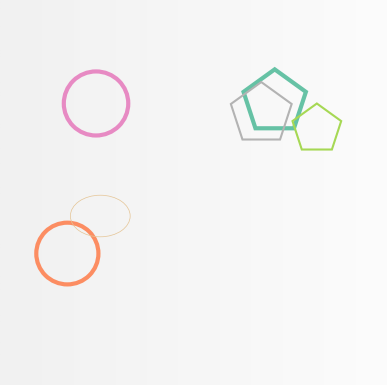[{"shape": "pentagon", "thickness": 3, "radius": 0.42, "center": [0.709, 0.735]}, {"shape": "circle", "thickness": 3, "radius": 0.4, "center": [0.174, 0.341]}, {"shape": "circle", "thickness": 3, "radius": 0.42, "center": [0.248, 0.731]}, {"shape": "pentagon", "thickness": 1.5, "radius": 0.33, "center": [0.818, 0.665]}, {"shape": "oval", "thickness": 0.5, "radius": 0.39, "center": [0.259, 0.439]}, {"shape": "pentagon", "thickness": 1.5, "radius": 0.41, "center": [0.674, 0.704]}]